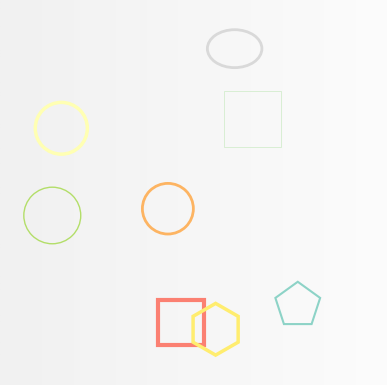[{"shape": "pentagon", "thickness": 1.5, "radius": 0.3, "center": [0.768, 0.207]}, {"shape": "circle", "thickness": 2.5, "radius": 0.34, "center": [0.158, 0.667]}, {"shape": "square", "thickness": 3, "radius": 0.3, "center": [0.467, 0.163]}, {"shape": "circle", "thickness": 2, "radius": 0.33, "center": [0.433, 0.458]}, {"shape": "circle", "thickness": 1, "radius": 0.37, "center": [0.135, 0.44]}, {"shape": "oval", "thickness": 2, "radius": 0.35, "center": [0.606, 0.874]}, {"shape": "square", "thickness": 0.5, "radius": 0.36, "center": [0.652, 0.692]}, {"shape": "hexagon", "thickness": 2.5, "radius": 0.34, "center": [0.556, 0.145]}]